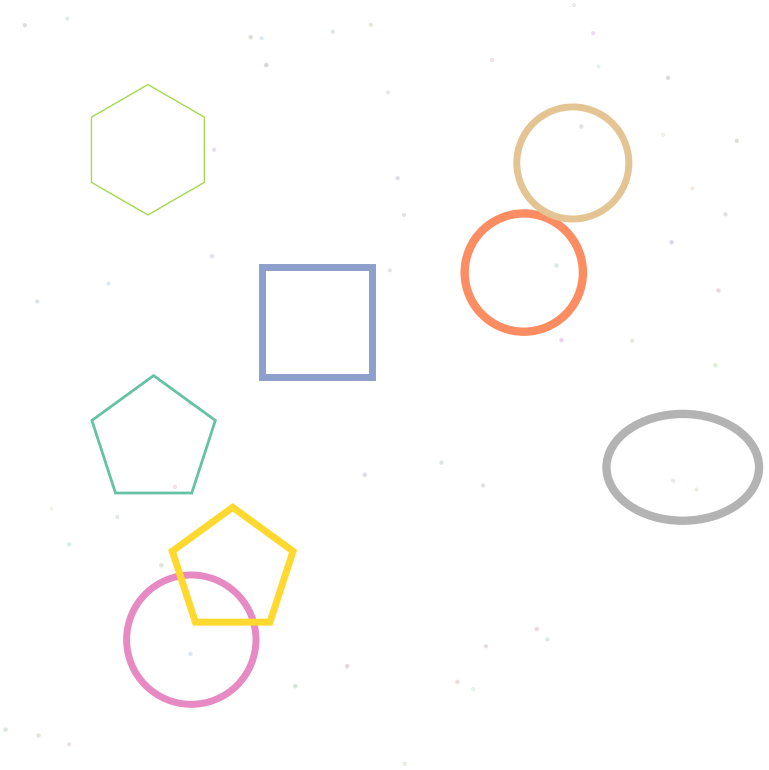[{"shape": "pentagon", "thickness": 1, "radius": 0.42, "center": [0.2, 0.428]}, {"shape": "circle", "thickness": 3, "radius": 0.38, "center": [0.68, 0.646]}, {"shape": "square", "thickness": 2.5, "radius": 0.36, "center": [0.412, 0.582]}, {"shape": "circle", "thickness": 2.5, "radius": 0.42, "center": [0.248, 0.169]}, {"shape": "hexagon", "thickness": 0.5, "radius": 0.42, "center": [0.192, 0.806]}, {"shape": "pentagon", "thickness": 2.5, "radius": 0.41, "center": [0.302, 0.259]}, {"shape": "circle", "thickness": 2.5, "radius": 0.36, "center": [0.744, 0.788]}, {"shape": "oval", "thickness": 3, "radius": 0.5, "center": [0.887, 0.393]}]